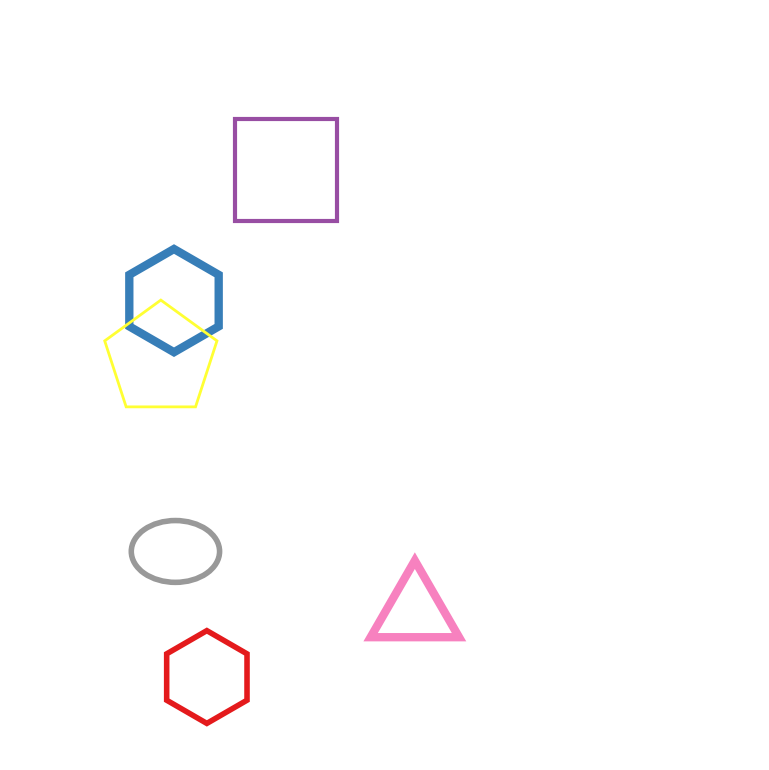[{"shape": "hexagon", "thickness": 2, "radius": 0.3, "center": [0.269, 0.121]}, {"shape": "hexagon", "thickness": 3, "radius": 0.34, "center": [0.226, 0.61]}, {"shape": "square", "thickness": 1.5, "radius": 0.33, "center": [0.371, 0.78]}, {"shape": "pentagon", "thickness": 1, "radius": 0.38, "center": [0.209, 0.534]}, {"shape": "triangle", "thickness": 3, "radius": 0.33, "center": [0.539, 0.206]}, {"shape": "oval", "thickness": 2, "radius": 0.29, "center": [0.228, 0.284]}]